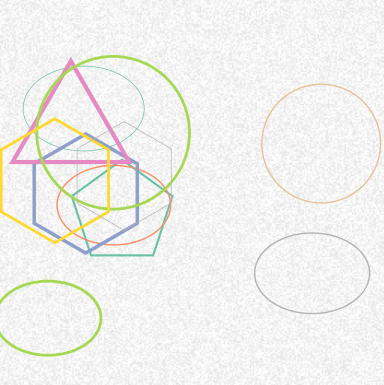[{"shape": "oval", "thickness": 0.5, "radius": 0.79, "center": [0.217, 0.718]}, {"shape": "pentagon", "thickness": 1.5, "radius": 0.69, "center": [0.317, 0.448]}, {"shape": "oval", "thickness": 1, "radius": 0.74, "center": [0.296, 0.467]}, {"shape": "hexagon", "thickness": 2.5, "radius": 0.77, "center": [0.223, 0.497]}, {"shape": "triangle", "thickness": 3, "radius": 0.87, "center": [0.184, 0.667]}, {"shape": "oval", "thickness": 2, "radius": 0.69, "center": [0.125, 0.174]}, {"shape": "circle", "thickness": 2, "radius": 0.99, "center": [0.294, 0.655]}, {"shape": "hexagon", "thickness": 2, "radius": 0.81, "center": [0.142, 0.531]}, {"shape": "circle", "thickness": 1, "radius": 0.77, "center": [0.834, 0.627]}, {"shape": "oval", "thickness": 1, "radius": 0.75, "center": [0.811, 0.29]}, {"shape": "hexagon", "thickness": 0.5, "radius": 0.71, "center": [0.323, 0.543]}]